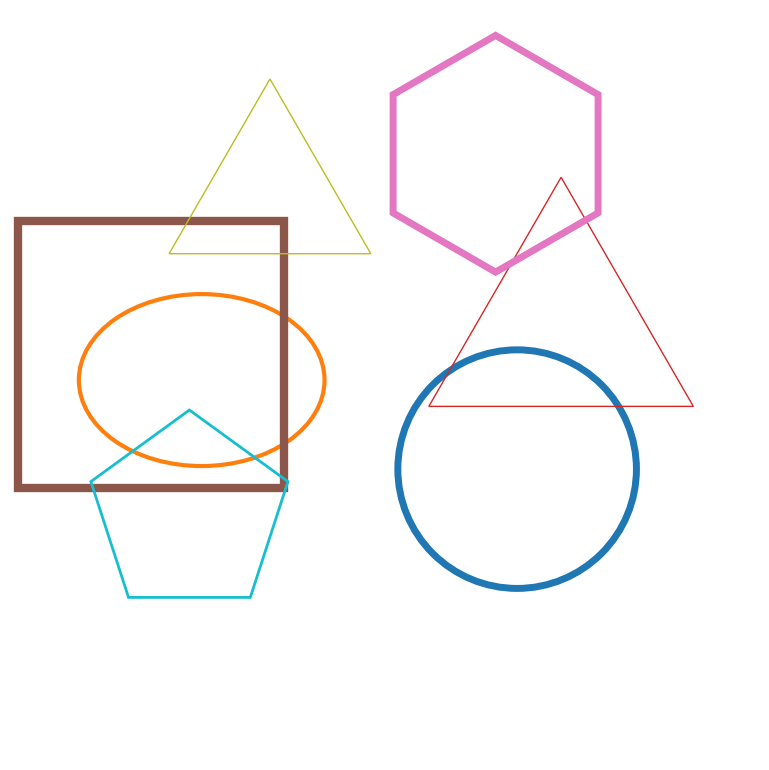[{"shape": "circle", "thickness": 2.5, "radius": 0.77, "center": [0.672, 0.391]}, {"shape": "oval", "thickness": 1.5, "radius": 0.8, "center": [0.262, 0.506]}, {"shape": "triangle", "thickness": 0.5, "radius": 0.99, "center": [0.729, 0.571]}, {"shape": "square", "thickness": 3, "radius": 0.86, "center": [0.196, 0.54]}, {"shape": "hexagon", "thickness": 2.5, "radius": 0.77, "center": [0.644, 0.8]}, {"shape": "triangle", "thickness": 0.5, "radius": 0.76, "center": [0.351, 0.746]}, {"shape": "pentagon", "thickness": 1, "radius": 0.67, "center": [0.246, 0.333]}]